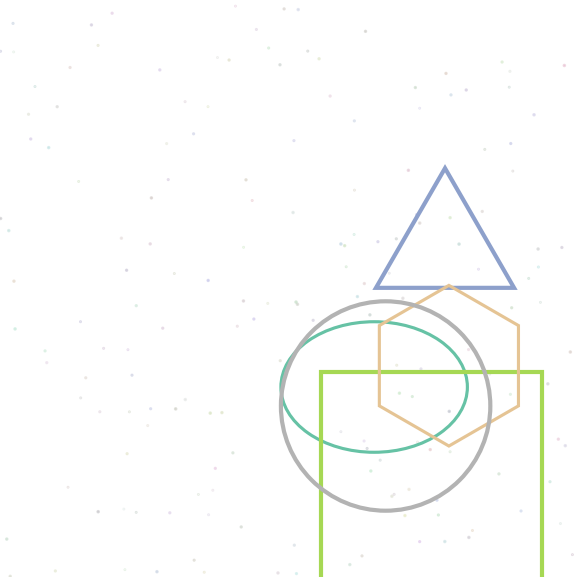[{"shape": "oval", "thickness": 1.5, "radius": 0.81, "center": [0.648, 0.329]}, {"shape": "triangle", "thickness": 2, "radius": 0.69, "center": [0.771, 0.57]}, {"shape": "square", "thickness": 2, "radius": 0.96, "center": [0.747, 0.163]}, {"shape": "hexagon", "thickness": 1.5, "radius": 0.7, "center": [0.777, 0.366]}, {"shape": "circle", "thickness": 2, "radius": 0.91, "center": [0.668, 0.296]}]